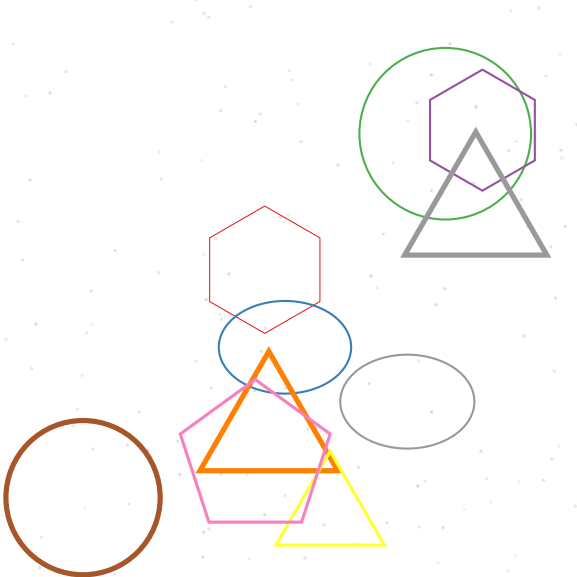[{"shape": "hexagon", "thickness": 0.5, "radius": 0.55, "center": [0.459, 0.532]}, {"shape": "oval", "thickness": 1, "radius": 0.57, "center": [0.493, 0.398]}, {"shape": "circle", "thickness": 1, "radius": 0.74, "center": [0.771, 0.768]}, {"shape": "hexagon", "thickness": 1, "radius": 0.52, "center": [0.835, 0.774]}, {"shape": "triangle", "thickness": 2.5, "radius": 0.69, "center": [0.465, 0.253]}, {"shape": "triangle", "thickness": 1.5, "radius": 0.54, "center": [0.572, 0.109]}, {"shape": "circle", "thickness": 2.5, "radius": 0.67, "center": [0.144, 0.137]}, {"shape": "pentagon", "thickness": 1.5, "radius": 0.68, "center": [0.442, 0.205]}, {"shape": "triangle", "thickness": 2.5, "radius": 0.71, "center": [0.824, 0.629]}, {"shape": "oval", "thickness": 1, "radius": 0.58, "center": [0.705, 0.304]}]